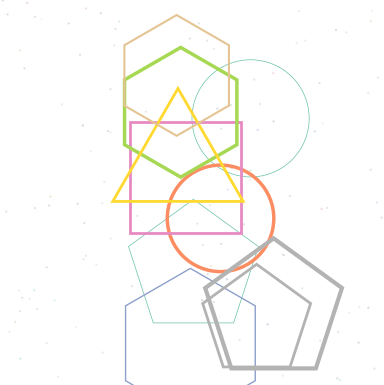[{"shape": "circle", "thickness": 0.5, "radius": 0.76, "center": [0.651, 0.693]}, {"shape": "pentagon", "thickness": 0.5, "radius": 0.89, "center": [0.502, 0.305]}, {"shape": "circle", "thickness": 2.5, "radius": 0.69, "center": [0.573, 0.433]}, {"shape": "hexagon", "thickness": 1, "radius": 0.97, "center": [0.495, 0.108]}, {"shape": "square", "thickness": 2, "radius": 0.72, "center": [0.482, 0.539]}, {"shape": "hexagon", "thickness": 2.5, "radius": 0.84, "center": [0.469, 0.708]}, {"shape": "triangle", "thickness": 2, "radius": 0.98, "center": [0.462, 0.575]}, {"shape": "hexagon", "thickness": 1.5, "radius": 0.78, "center": [0.459, 0.804]}, {"shape": "pentagon", "thickness": 2, "radius": 0.74, "center": [0.667, 0.166]}, {"shape": "pentagon", "thickness": 3, "radius": 0.93, "center": [0.711, 0.194]}]